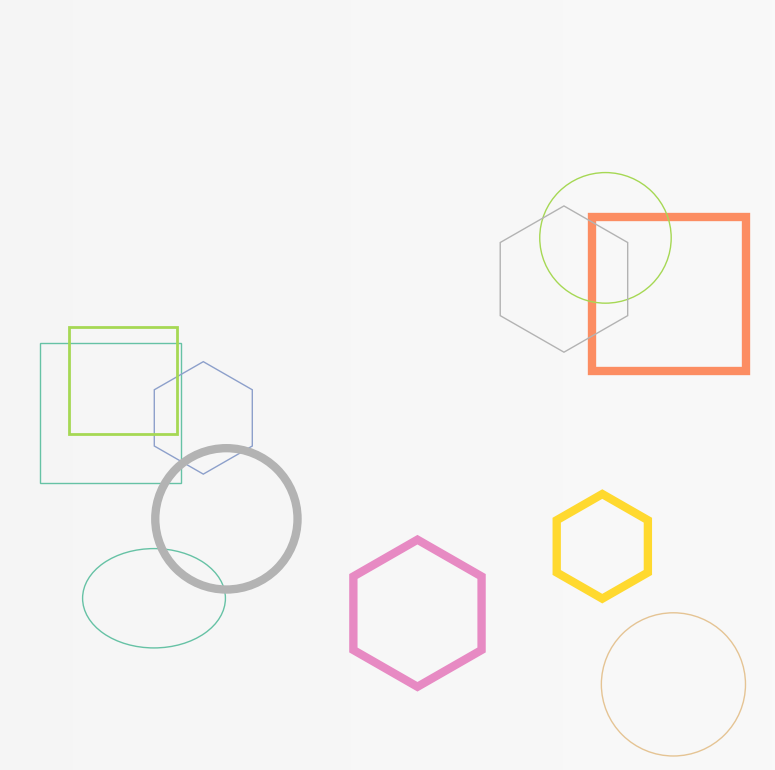[{"shape": "oval", "thickness": 0.5, "radius": 0.46, "center": [0.199, 0.223]}, {"shape": "square", "thickness": 0.5, "radius": 0.46, "center": [0.143, 0.464]}, {"shape": "square", "thickness": 3, "radius": 0.5, "center": [0.863, 0.618]}, {"shape": "hexagon", "thickness": 0.5, "radius": 0.37, "center": [0.262, 0.457]}, {"shape": "hexagon", "thickness": 3, "radius": 0.48, "center": [0.539, 0.204]}, {"shape": "square", "thickness": 1, "radius": 0.35, "center": [0.158, 0.506]}, {"shape": "circle", "thickness": 0.5, "radius": 0.42, "center": [0.781, 0.691]}, {"shape": "hexagon", "thickness": 3, "radius": 0.34, "center": [0.777, 0.29]}, {"shape": "circle", "thickness": 0.5, "radius": 0.46, "center": [0.869, 0.111]}, {"shape": "circle", "thickness": 3, "radius": 0.46, "center": [0.292, 0.326]}, {"shape": "hexagon", "thickness": 0.5, "radius": 0.47, "center": [0.728, 0.638]}]